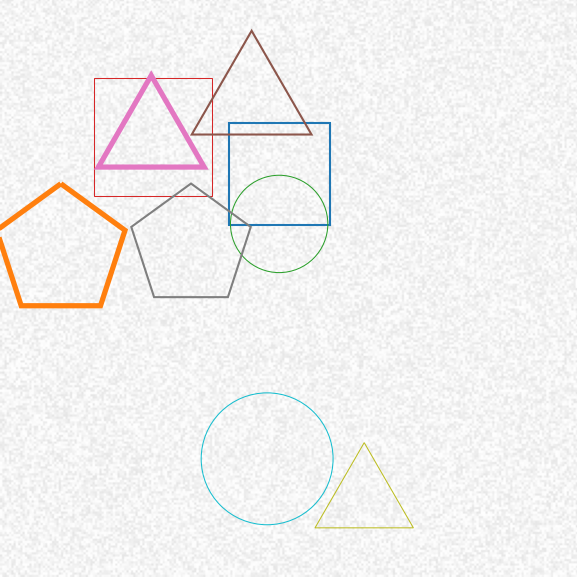[{"shape": "square", "thickness": 1, "radius": 0.44, "center": [0.484, 0.698]}, {"shape": "pentagon", "thickness": 2.5, "radius": 0.58, "center": [0.105, 0.564]}, {"shape": "circle", "thickness": 0.5, "radius": 0.42, "center": [0.483, 0.611]}, {"shape": "square", "thickness": 0.5, "radius": 0.51, "center": [0.264, 0.761]}, {"shape": "triangle", "thickness": 1, "radius": 0.6, "center": [0.436, 0.826]}, {"shape": "triangle", "thickness": 2.5, "radius": 0.53, "center": [0.262, 0.763]}, {"shape": "pentagon", "thickness": 1, "radius": 0.54, "center": [0.331, 0.573]}, {"shape": "triangle", "thickness": 0.5, "radius": 0.49, "center": [0.631, 0.134]}, {"shape": "circle", "thickness": 0.5, "radius": 0.57, "center": [0.463, 0.205]}]